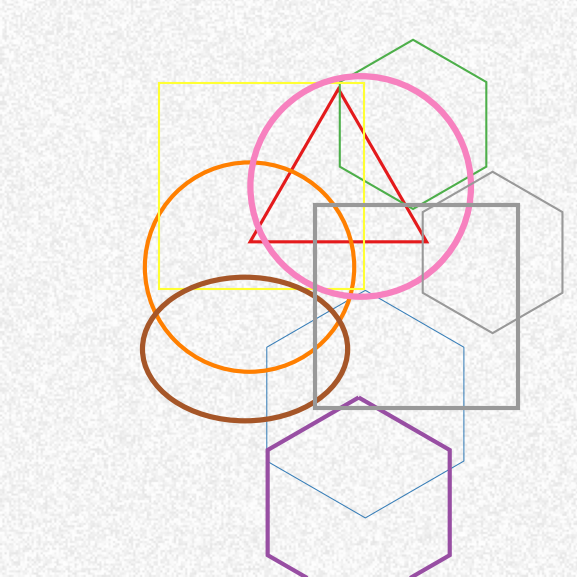[{"shape": "triangle", "thickness": 1.5, "radius": 0.88, "center": [0.586, 0.669]}, {"shape": "hexagon", "thickness": 0.5, "radius": 0.99, "center": [0.633, 0.299]}, {"shape": "hexagon", "thickness": 1, "radius": 0.73, "center": [0.715, 0.784]}, {"shape": "hexagon", "thickness": 2, "radius": 0.91, "center": [0.621, 0.129]}, {"shape": "circle", "thickness": 2, "radius": 0.91, "center": [0.432, 0.537]}, {"shape": "square", "thickness": 1, "radius": 0.89, "center": [0.453, 0.677]}, {"shape": "oval", "thickness": 2.5, "radius": 0.89, "center": [0.424, 0.395]}, {"shape": "circle", "thickness": 3, "radius": 0.95, "center": [0.625, 0.676]}, {"shape": "square", "thickness": 2, "radius": 0.88, "center": [0.721, 0.469]}, {"shape": "hexagon", "thickness": 1, "radius": 0.7, "center": [0.853, 0.562]}]